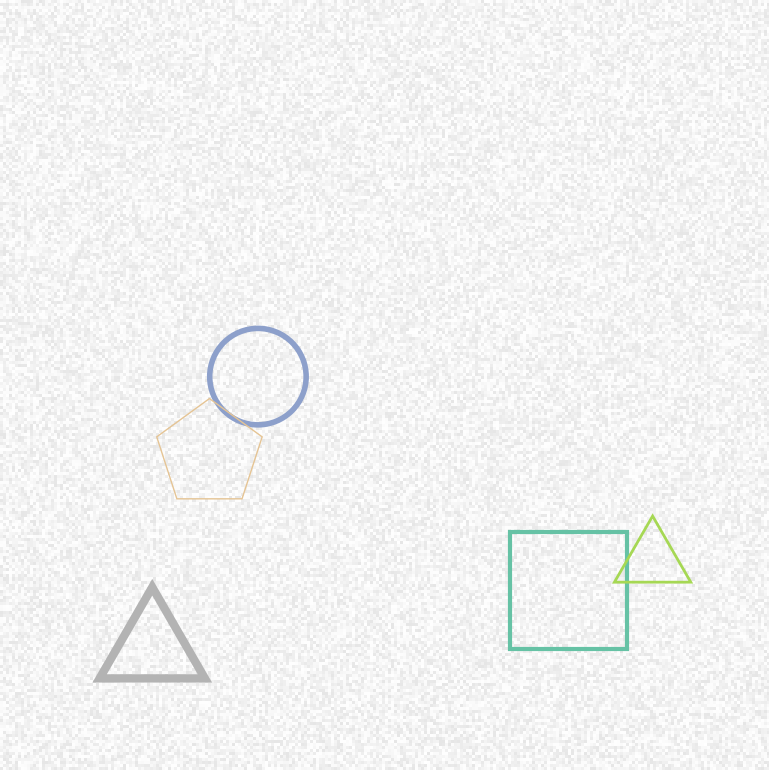[{"shape": "square", "thickness": 1.5, "radius": 0.38, "center": [0.738, 0.233]}, {"shape": "circle", "thickness": 2, "radius": 0.31, "center": [0.335, 0.511]}, {"shape": "triangle", "thickness": 1, "radius": 0.29, "center": [0.848, 0.273]}, {"shape": "pentagon", "thickness": 0.5, "radius": 0.36, "center": [0.272, 0.41]}, {"shape": "triangle", "thickness": 3, "radius": 0.39, "center": [0.198, 0.158]}]